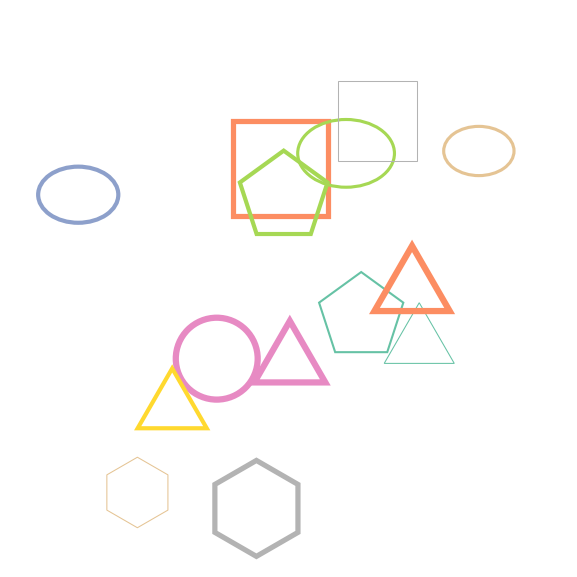[{"shape": "triangle", "thickness": 0.5, "radius": 0.35, "center": [0.726, 0.405]}, {"shape": "pentagon", "thickness": 1, "radius": 0.38, "center": [0.625, 0.451]}, {"shape": "square", "thickness": 2.5, "radius": 0.41, "center": [0.486, 0.707]}, {"shape": "triangle", "thickness": 3, "radius": 0.38, "center": [0.714, 0.498]}, {"shape": "oval", "thickness": 2, "radius": 0.35, "center": [0.135, 0.662]}, {"shape": "circle", "thickness": 3, "radius": 0.35, "center": [0.375, 0.378]}, {"shape": "triangle", "thickness": 3, "radius": 0.35, "center": [0.502, 0.372]}, {"shape": "oval", "thickness": 1.5, "radius": 0.42, "center": [0.599, 0.734]}, {"shape": "pentagon", "thickness": 2, "radius": 0.4, "center": [0.491, 0.658]}, {"shape": "triangle", "thickness": 2, "radius": 0.35, "center": [0.298, 0.292]}, {"shape": "oval", "thickness": 1.5, "radius": 0.3, "center": [0.829, 0.738]}, {"shape": "hexagon", "thickness": 0.5, "radius": 0.31, "center": [0.238, 0.146]}, {"shape": "square", "thickness": 0.5, "radius": 0.34, "center": [0.654, 0.79]}, {"shape": "hexagon", "thickness": 2.5, "radius": 0.42, "center": [0.444, 0.119]}]